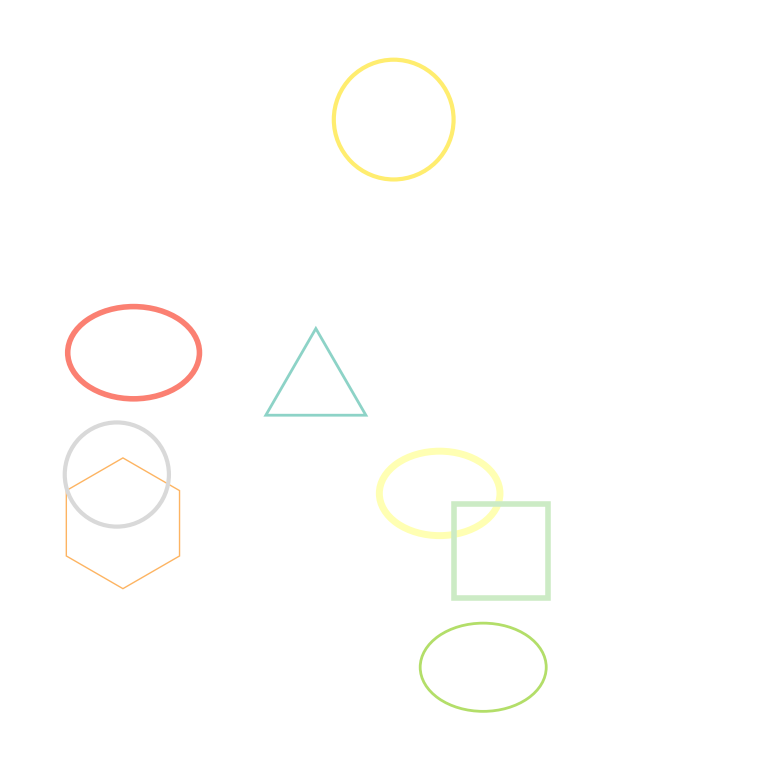[{"shape": "triangle", "thickness": 1, "radius": 0.38, "center": [0.41, 0.498]}, {"shape": "oval", "thickness": 2.5, "radius": 0.39, "center": [0.571, 0.359]}, {"shape": "oval", "thickness": 2, "radius": 0.43, "center": [0.173, 0.542]}, {"shape": "hexagon", "thickness": 0.5, "radius": 0.42, "center": [0.16, 0.32]}, {"shape": "oval", "thickness": 1, "radius": 0.41, "center": [0.628, 0.133]}, {"shape": "circle", "thickness": 1.5, "radius": 0.34, "center": [0.152, 0.384]}, {"shape": "square", "thickness": 2, "radius": 0.31, "center": [0.65, 0.284]}, {"shape": "circle", "thickness": 1.5, "radius": 0.39, "center": [0.511, 0.845]}]